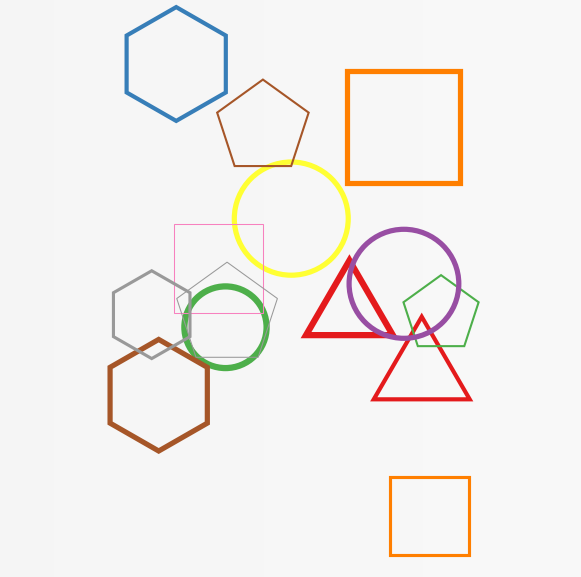[{"shape": "triangle", "thickness": 3, "radius": 0.43, "center": [0.601, 0.462]}, {"shape": "triangle", "thickness": 2, "radius": 0.48, "center": [0.726, 0.355]}, {"shape": "hexagon", "thickness": 2, "radius": 0.49, "center": [0.303, 0.888]}, {"shape": "pentagon", "thickness": 1, "radius": 0.34, "center": [0.759, 0.455]}, {"shape": "circle", "thickness": 3, "radius": 0.35, "center": [0.388, 0.432]}, {"shape": "circle", "thickness": 2.5, "radius": 0.47, "center": [0.695, 0.508]}, {"shape": "square", "thickness": 1.5, "radius": 0.34, "center": [0.739, 0.106]}, {"shape": "square", "thickness": 2.5, "radius": 0.48, "center": [0.695, 0.779]}, {"shape": "circle", "thickness": 2.5, "radius": 0.49, "center": [0.501, 0.621]}, {"shape": "pentagon", "thickness": 1, "radius": 0.41, "center": [0.452, 0.779]}, {"shape": "hexagon", "thickness": 2.5, "radius": 0.48, "center": [0.273, 0.315]}, {"shape": "square", "thickness": 0.5, "radius": 0.38, "center": [0.375, 0.534]}, {"shape": "pentagon", "thickness": 0.5, "radius": 0.46, "center": [0.391, 0.454]}, {"shape": "hexagon", "thickness": 1.5, "radius": 0.38, "center": [0.261, 0.454]}]